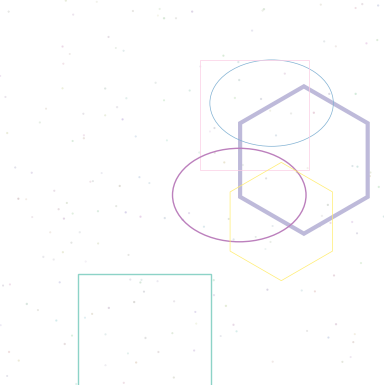[{"shape": "square", "thickness": 1, "radius": 0.86, "center": [0.376, 0.115]}, {"shape": "hexagon", "thickness": 3, "radius": 0.96, "center": [0.789, 0.584]}, {"shape": "oval", "thickness": 0.5, "radius": 0.8, "center": [0.705, 0.732]}, {"shape": "square", "thickness": 0.5, "radius": 0.71, "center": [0.662, 0.701]}, {"shape": "oval", "thickness": 1, "radius": 0.87, "center": [0.622, 0.493]}, {"shape": "hexagon", "thickness": 0.5, "radius": 0.77, "center": [0.731, 0.425]}]